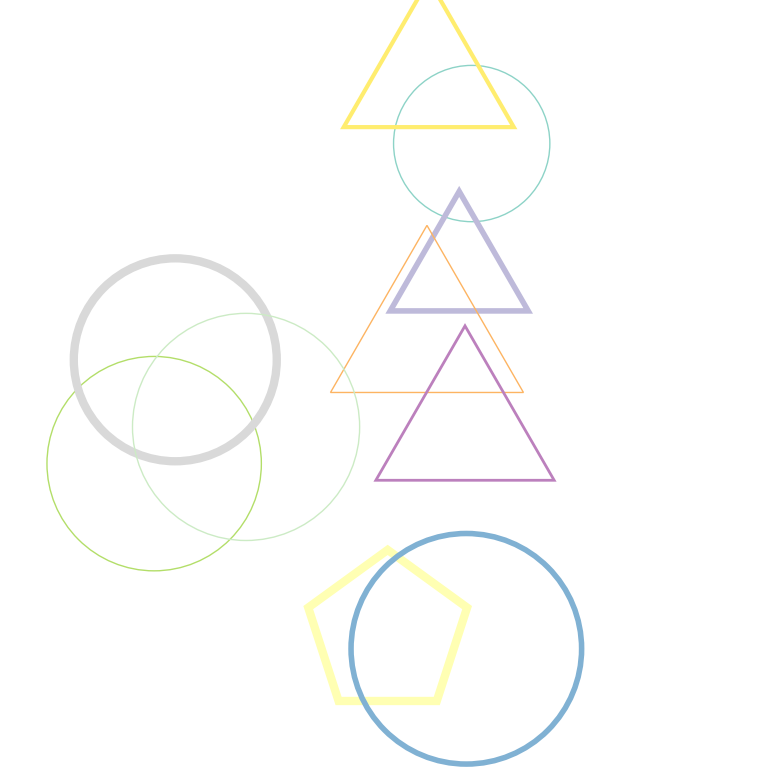[{"shape": "circle", "thickness": 0.5, "radius": 0.51, "center": [0.613, 0.814]}, {"shape": "pentagon", "thickness": 3, "radius": 0.54, "center": [0.503, 0.177]}, {"shape": "triangle", "thickness": 2, "radius": 0.52, "center": [0.596, 0.648]}, {"shape": "circle", "thickness": 2, "radius": 0.75, "center": [0.606, 0.157]}, {"shape": "triangle", "thickness": 0.5, "radius": 0.72, "center": [0.554, 0.563]}, {"shape": "circle", "thickness": 0.5, "radius": 0.7, "center": [0.2, 0.398]}, {"shape": "circle", "thickness": 3, "radius": 0.66, "center": [0.228, 0.533]}, {"shape": "triangle", "thickness": 1, "radius": 0.67, "center": [0.604, 0.443]}, {"shape": "circle", "thickness": 0.5, "radius": 0.74, "center": [0.32, 0.446]}, {"shape": "triangle", "thickness": 1.5, "radius": 0.64, "center": [0.557, 0.899]}]